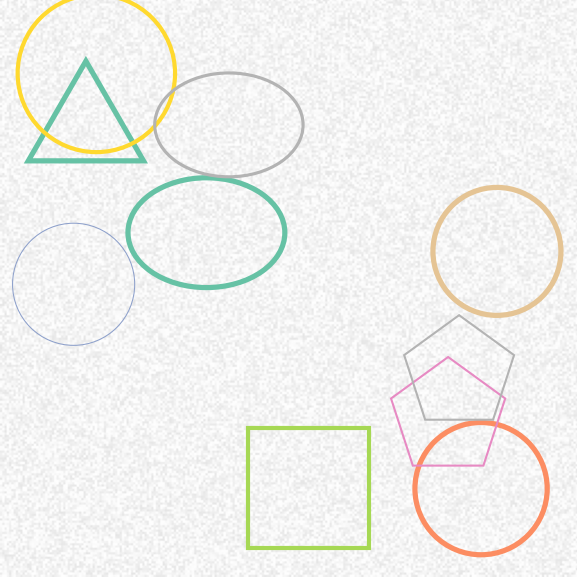[{"shape": "triangle", "thickness": 2.5, "radius": 0.58, "center": [0.149, 0.778]}, {"shape": "oval", "thickness": 2.5, "radius": 0.68, "center": [0.357, 0.596]}, {"shape": "circle", "thickness": 2.5, "radius": 0.57, "center": [0.833, 0.153]}, {"shape": "circle", "thickness": 0.5, "radius": 0.53, "center": [0.127, 0.507]}, {"shape": "pentagon", "thickness": 1, "radius": 0.52, "center": [0.776, 0.277]}, {"shape": "square", "thickness": 2, "radius": 0.52, "center": [0.534, 0.154]}, {"shape": "circle", "thickness": 2, "radius": 0.68, "center": [0.167, 0.872]}, {"shape": "circle", "thickness": 2.5, "radius": 0.55, "center": [0.86, 0.564]}, {"shape": "pentagon", "thickness": 1, "radius": 0.5, "center": [0.795, 0.353]}, {"shape": "oval", "thickness": 1.5, "radius": 0.64, "center": [0.396, 0.783]}]